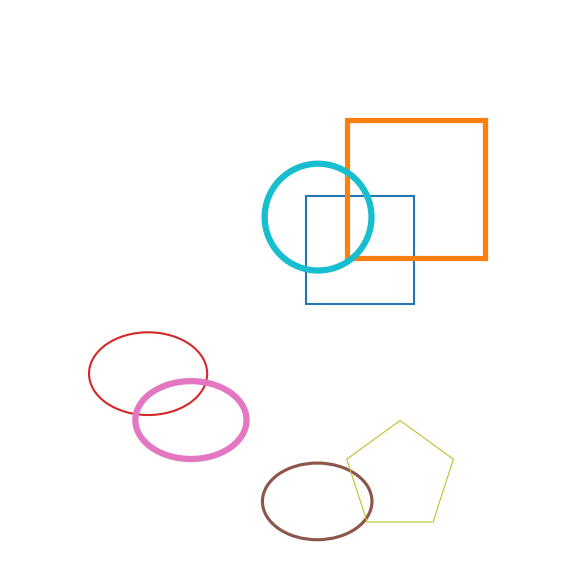[{"shape": "square", "thickness": 1, "radius": 0.47, "center": [0.624, 0.567]}, {"shape": "square", "thickness": 2.5, "radius": 0.6, "center": [0.72, 0.671]}, {"shape": "oval", "thickness": 1, "radius": 0.51, "center": [0.256, 0.352]}, {"shape": "oval", "thickness": 1.5, "radius": 0.47, "center": [0.549, 0.131]}, {"shape": "oval", "thickness": 3, "radius": 0.48, "center": [0.331, 0.272]}, {"shape": "pentagon", "thickness": 0.5, "radius": 0.49, "center": [0.693, 0.174]}, {"shape": "circle", "thickness": 3, "radius": 0.46, "center": [0.551, 0.623]}]